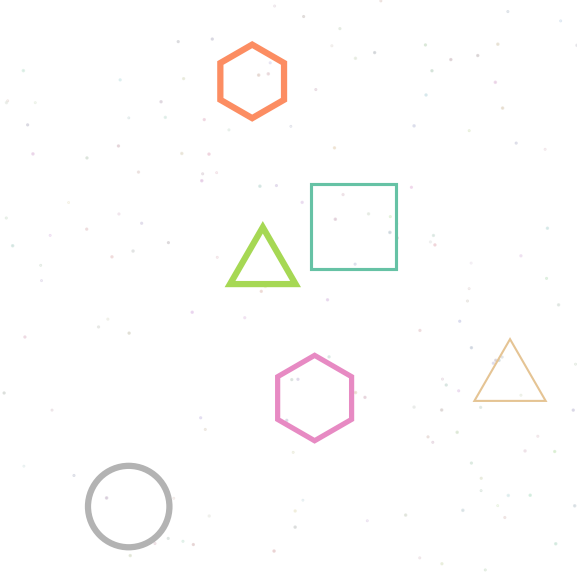[{"shape": "square", "thickness": 1.5, "radius": 0.37, "center": [0.613, 0.607]}, {"shape": "hexagon", "thickness": 3, "radius": 0.32, "center": [0.437, 0.858]}, {"shape": "hexagon", "thickness": 2.5, "radius": 0.37, "center": [0.545, 0.31]}, {"shape": "triangle", "thickness": 3, "radius": 0.33, "center": [0.455, 0.54]}, {"shape": "triangle", "thickness": 1, "radius": 0.36, "center": [0.883, 0.341]}, {"shape": "circle", "thickness": 3, "radius": 0.35, "center": [0.223, 0.122]}]